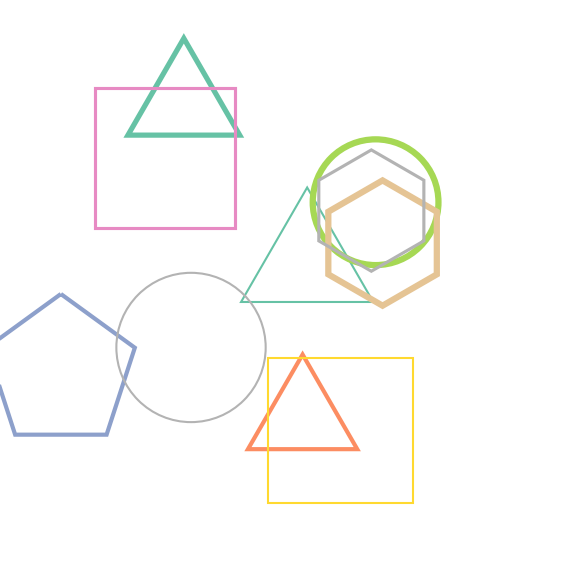[{"shape": "triangle", "thickness": 1, "radius": 0.66, "center": [0.532, 0.542]}, {"shape": "triangle", "thickness": 2.5, "radius": 0.56, "center": [0.318, 0.821]}, {"shape": "triangle", "thickness": 2, "radius": 0.55, "center": [0.524, 0.276]}, {"shape": "pentagon", "thickness": 2, "radius": 0.67, "center": [0.105, 0.355]}, {"shape": "square", "thickness": 1.5, "radius": 0.6, "center": [0.286, 0.725]}, {"shape": "circle", "thickness": 3, "radius": 0.54, "center": [0.65, 0.649]}, {"shape": "square", "thickness": 1, "radius": 0.63, "center": [0.59, 0.253]}, {"shape": "hexagon", "thickness": 3, "radius": 0.54, "center": [0.662, 0.578]}, {"shape": "hexagon", "thickness": 1.5, "radius": 0.53, "center": [0.643, 0.635]}, {"shape": "circle", "thickness": 1, "radius": 0.65, "center": [0.331, 0.397]}]